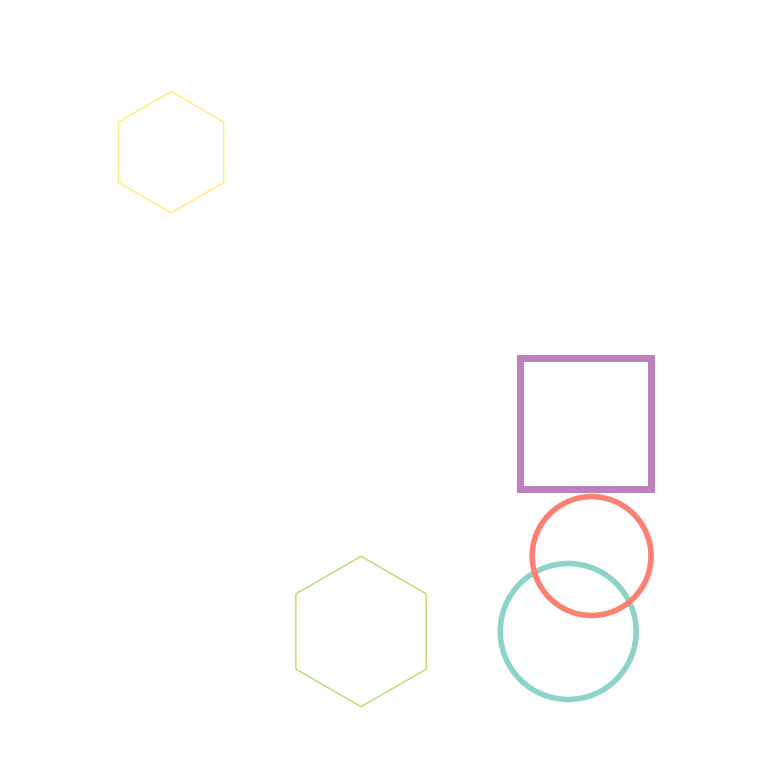[{"shape": "circle", "thickness": 2, "radius": 0.44, "center": [0.738, 0.18]}, {"shape": "circle", "thickness": 2, "radius": 0.39, "center": [0.768, 0.278]}, {"shape": "hexagon", "thickness": 0.5, "radius": 0.49, "center": [0.469, 0.18]}, {"shape": "square", "thickness": 2.5, "radius": 0.43, "center": [0.761, 0.45]}, {"shape": "hexagon", "thickness": 0.5, "radius": 0.39, "center": [0.222, 0.802]}]